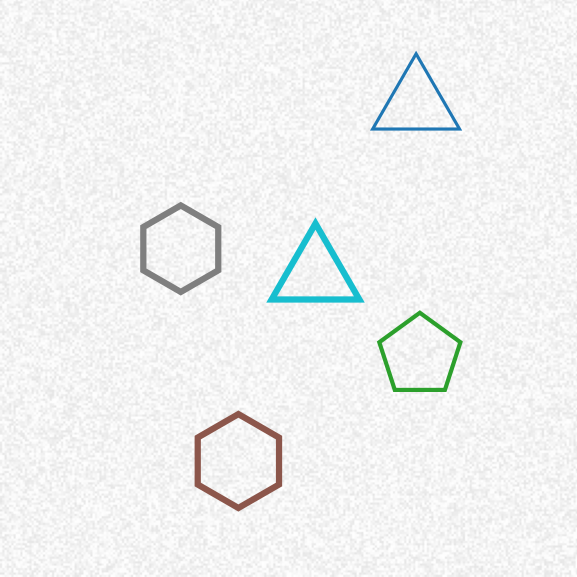[{"shape": "triangle", "thickness": 1.5, "radius": 0.43, "center": [0.721, 0.819]}, {"shape": "pentagon", "thickness": 2, "radius": 0.37, "center": [0.727, 0.384]}, {"shape": "hexagon", "thickness": 3, "radius": 0.41, "center": [0.413, 0.201]}, {"shape": "hexagon", "thickness": 3, "radius": 0.37, "center": [0.313, 0.568]}, {"shape": "triangle", "thickness": 3, "radius": 0.44, "center": [0.546, 0.524]}]